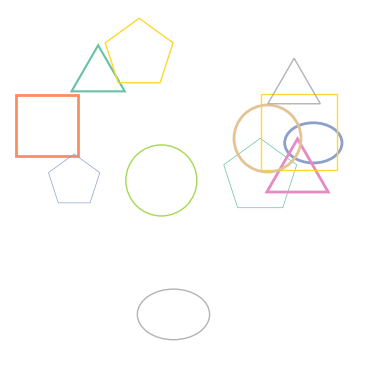[{"shape": "pentagon", "thickness": 0.5, "radius": 0.5, "center": [0.676, 0.541]}, {"shape": "triangle", "thickness": 1.5, "radius": 0.4, "center": [0.255, 0.803]}, {"shape": "square", "thickness": 2, "radius": 0.4, "center": [0.123, 0.674]}, {"shape": "pentagon", "thickness": 0.5, "radius": 0.35, "center": [0.193, 0.53]}, {"shape": "oval", "thickness": 2, "radius": 0.37, "center": [0.814, 0.629]}, {"shape": "triangle", "thickness": 2, "radius": 0.46, "center": [0.773, 0.547]}, {"shape": "circle", "thickness": 1, "radius": 0.46, "center": [0.419, 0.531]}, {"shape": "square", "thickness": 1, "radius": 0.49, "center": [0.777, 0.657]}, {"shape": "pentagon", "thickness": 1, "radius": 0.46, "center": [0.361, 0.86]}, {"shape": "circle", "thickness": 2, "radius": 0.44, "center": [0.695, 0.64]}, {"shape": "triangle", "thickness": 1, "radius": 0.39, "center": [0.764, 0.77]}, {"shape": "oval", "thickness": 1, "radius": 0.47, "center": [0.451, 0.183]}]